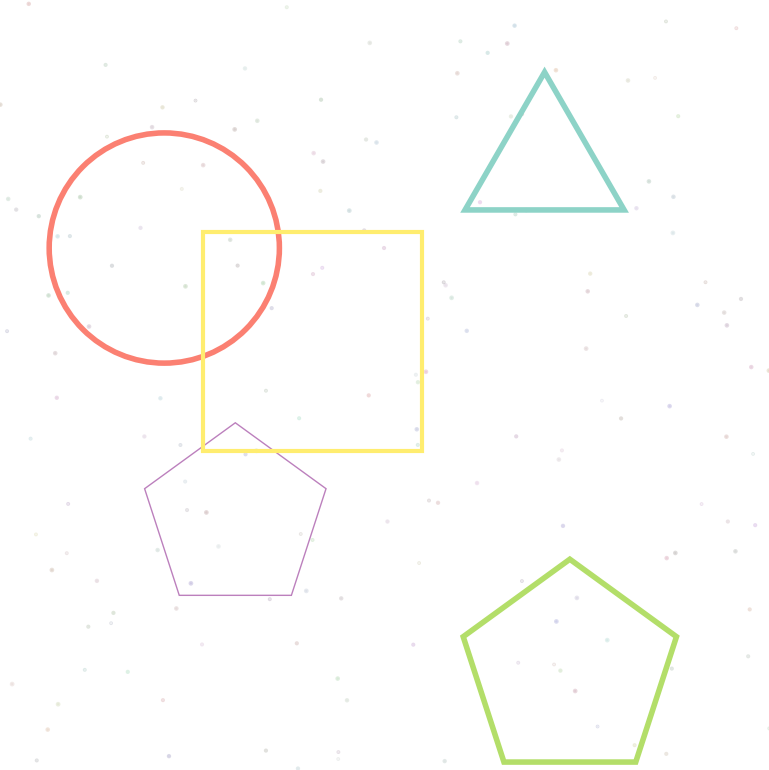[{"shape": "triangle", "thickness": 2, "radius": 0.6, "center": [0.707, 0.787]}, {"shape": "circle", "thickness": 2, "radius": 0.75, "center": [0.213, 0.678]}, {"shape": "pentagon", "thickness": 2, "radius": 0.73, "center": [0.74, 0.128]}, {"shape": "pentagon", "thickness": 0.5, "radius": 0.62, "center": [0.306, 0.327]}, {"shape": "square", "thickness": 1.5, "radius": 0.71, "center": [0.406, 0.557]}]